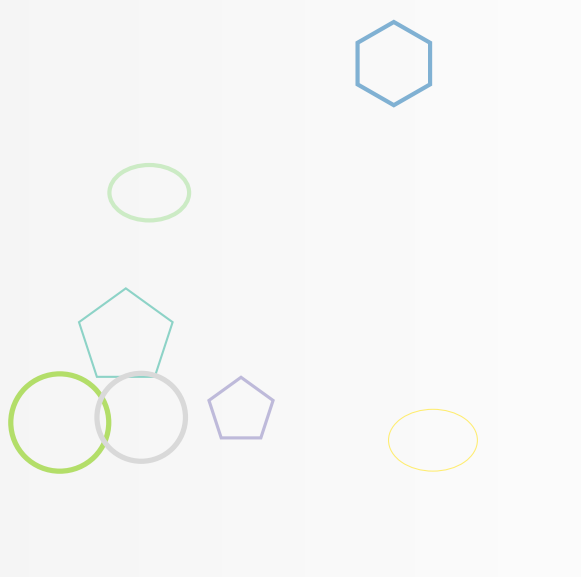[{"shape": "pentagon", "thickness": 1, "radius": 0.42, "center": [0.216, 0.415]}, {"shape": "pentagon", "thickness": 1.5, "radius": 0.29, "center": [0.415, 0.288]}, {"shape": "hexagon", "thickness": 2, "radius": 0.36, "center": [0.678, 0.889]}, {"shape": "circle", "thickness": 2.5, "radius": 0.42, "center": [0.103, 0.267]}, {"shape": "circle", "thickness": 2.5, "radius": 0.38, "center": [0.243, 0.277]}, {"shape": "oval", "thickness": 2, "radius": 0.34, "center": [0.257, 0.665]}, {"shape": "oval", "thickness": 0.5, "radius": 0.38, "center": [0.745, 0.237]}]